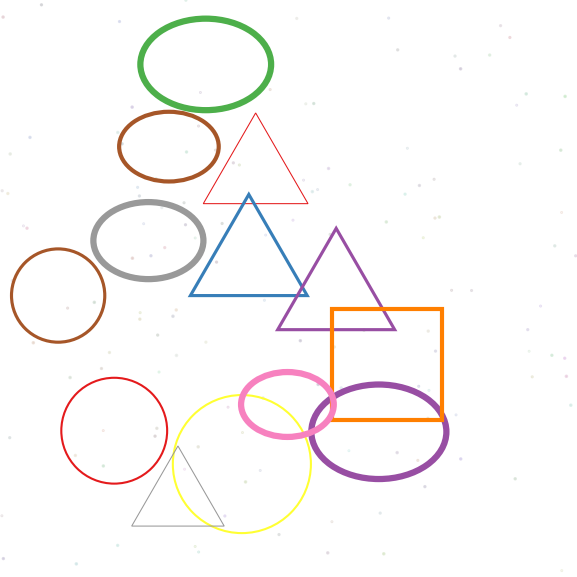[{"shape": "triangle", "thickness": 0.5, "radius": 0.52, "center": [0.443, 0.699]}, {"shape": "circle", "thickness": 1, "radius": 0.46, "center": [0.198, 0.253]}, {"shape": "triangle", "thickness": 1.5, "radius": 0.58, "center": [0.431, 0.546]}, {"shape": "oval", "thickness": 3, "radius": 0.57, "center": [0.356, 0.888]}, {"shape": "triangle", "thickness": 1.5, "radius": 0.58, "center": [0.582, 0.487]}, {"shape": "oval", "thickness": 3, "radius": 0.58, "center": [0.656, 0.251]}, {"shape": "square", "thickness": 2, "radius": 0.48, "center": [0.67, 0.368]}, {"shape": "circle", "thickness": 1, "radius": 0.6, "center": [0.419, 0.196]}, {"shape": "oval", "thickness": 2, "radius": 0.43, "center": [0.293, 0.745]}, {"shape": "circle", "thickness": 1.5, "radius": 0.4, "center": [0.101, 0.487]}, {"shape": "oval", "thickness": 3, "radius": 0.4, "center": [0.498, 0.299]}, {"shape": "triangle", "thickness": 0.5, "radius": 0.46, "center": [0.308, 0.134]}, {"shape": "oval", "thickness": 3, "radius": 0.48, "center": [0.257, 0.582]}]